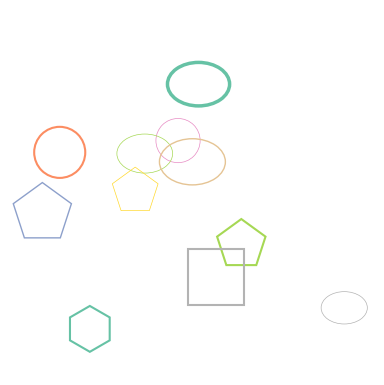[{"shape": "oval", "thickness": 2.5, "radius": 0.4, "center": [0.516, 0.781]}, {"shape": "hexagon", "thickness": 1.5, "radius": 0.3, "center": [0.233, 0.146]}, {"shape": "circle", "thickness": 1.5, "radius": 0.33, "center": [0.155, 0.604]}, {"shape": "pentagon", "thickness": 1, "radius": 0.4, "center": [0.11, 0.446]}, {"shape": "circle", "thickness": 0.5, "radius": 0.29, "center": [0.462, 0.635]}, {"shape": "oval", "thickness": 0.5, "radius": 0.36, "center": [0.376, 0.601]}, {"shape": "pentagon", "thickness": 1.5, "radius": 0.33, "center": [0.627, 0.365]}, {"shape": "pentagon", "thickness": 0.5, "radius": 0.31, "center": [0.351, 0.503]}, {"shape": "oval", "thickness": 1, "radius": 0.43, "center": [0.5, 0.58]}, {"shape": "square", "thickness": 1.5, "radius": 0.37, "center": [0.561, 0.28]}, {"shape": "oval", "thickness": 0.5, "radius": 0.3, "center": [0.894, 0.201]}]